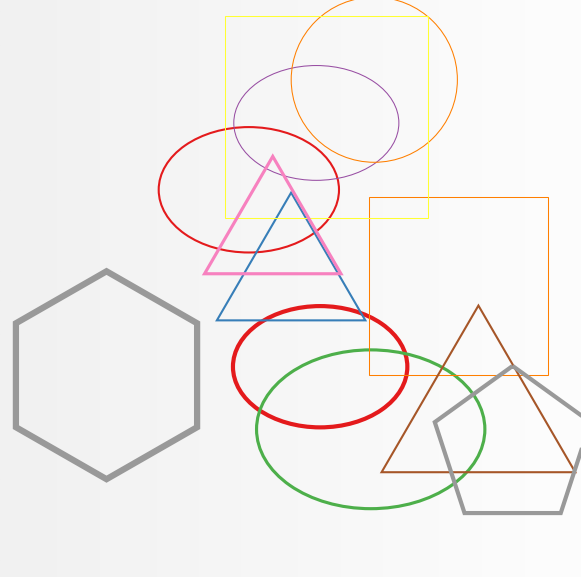[{"shape": "oval", "thickness": 2, "radius": 0.75, "center": [0.551, 0.364]}, {"shape": "oval", "thickness": 1, "radius": 0.78, "center": [0.428, 0.67]}, {"shape": "triangle", "thickness": 1, "radius": 0.74, "center": [0.501, 0.518]}, {"shape": "oval", "thickness": 1.5, "radius": 0.98, "center": [0.638, 0.256]}, {"shape": "oval", "thickness": 0.5, "radius": 0.71, "center": [0.544, 0.786]}, {"shape": "square", "thickness": 0.5, "radius": 0.77, "center": [0.789, 0.503]}, {"shape": "circle", "thickness": 0.5, "radius": 0.71, "center": [0.644, 0.861]}, {"shape": "square", "thickness": 0.5, "radius": 0.87, "center": [0.562, 0.796]}, {"shape": "triangle", "thickness": 1, "radius": 0.96, "center": [0.823, 0.278]}, {"shape": "triangle", "thickness": 1.5, "radius": 0.68, "center": [0.469, 0.593]}, {"shape": "pentagon", "thickness": 2, "radius": 0.7, "center": [0.882, 0.225]}, {"shape": "hexagon", "thickness": 3, "radius": 0.9, "center": [0.183, 0.349]}]